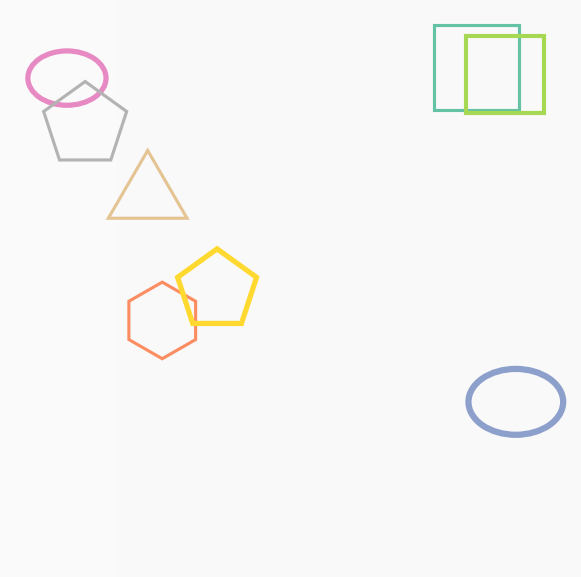[{"shape": "square", "thickness": 1.5, "radius": 0.37, "center": [0.819, 0.882]}, {"shape": "hexagon", "thickness": 1.5, "radius": 0.33, "center": [0.279, 0.444]}, {"shape": "oval", "thickness": 3, "radius": 0.41, "center": [0.887, 0.303]}, {"shape": "oval", "thickness": 2.5, "radius": 0.34, "center": [0.115, 0.864]}, {"shape": "square", "thickness": 2, "radius": 0.34, "center": [0.869, 0.87]}, {"shape": "pentagon", "thickness": 2.5, "radius": 0.36, "center": [0.373, 0.497]}, {"shape": "triangle", "thickness": 1.5, "radius": 0.39, "center": [0.254, 0.66]}, {"shape": "pentagon", "thickness": 1.5, "radius": 0.38, "center": [0.146, 0.783]}]